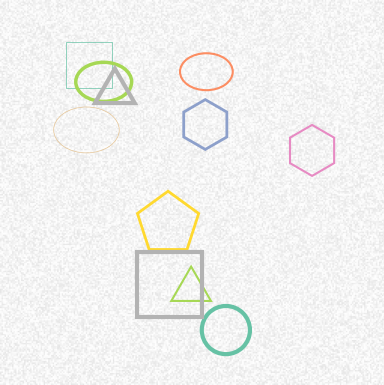[{"shape": "circle", "thickness": 3, "radius": 0.31, "center": [0.587, 0.143]}, {"shape": "square", "thickness": 0.5, "radius": 0.3, "center": [0.231, 0.831]}, {"shape": "oval", "thickness": 1.5, "radius": 0.34, "center": [0.536, 0.814]}, {"shape": "hexagon", "thickness": 2, "radius": 0.32, "center": [0.533, 0.677]}, {"shape": "hexagon", "thickness": 1.5, "radius": 0.33, "center": [0.811, 0.609]}, {"shape": "oval", "thickness": 2.5, "radius": 0.36, "center": [0.269, 0.787]}, {"shape": "triangle", "thickness": 1.5, "radius": 0.3, "center": [0.496, 0.248]}, {"shape": "pentagon", "thickness": 2, "radius": 0.42, "center": [0.437, 0.42]}, {"shape": "oval", "thickness": 0.5, "radius": 0.43, "center": [0.225, 0.663]}, {"shape": "square", "thickness": 3, "radius": 0.42, "center": [0.441, 0.261]}, {"shape": "triangle", "thickness": 3, "radius": 0.3, "center": [0.298, 0.762]}]